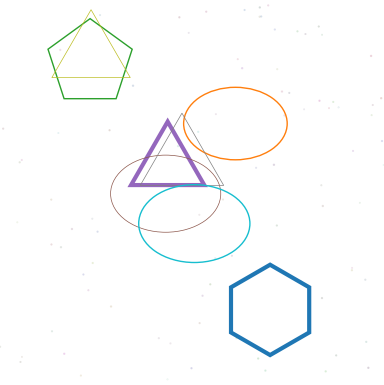[{"shape": "hexagon", "thickness": 3, "radius": 0.59, "center": [0.702, 0.195]}, {"shape": "oval", "thickness": 1, "radius": 0.67, "center": [0.611, 0.679]}, {"shape": "pentagon", "thickness": 1, "radius": 0.57, "center": [0.234, 0.837]}, {"shape": "triangle", "thickness": 3, "radius": 0.55, "center": [0.436, 0.574]}, {"shape": "oval", "thickness": 0.5, "radius": 0.72, "center": [0.43, 0.497]}, {"shape": "triangle", "thickness": 0.5, "radius": 0.63, "center": [0.473, 0.581]}, {"shape": "triangle", "thickness": 0.5, "radius": 0.59, "center": [0.237, 0.857]}, {"shape": "oval", "thickness": 1, "radius": 0.72, "center": [0.505, 0.419]}]